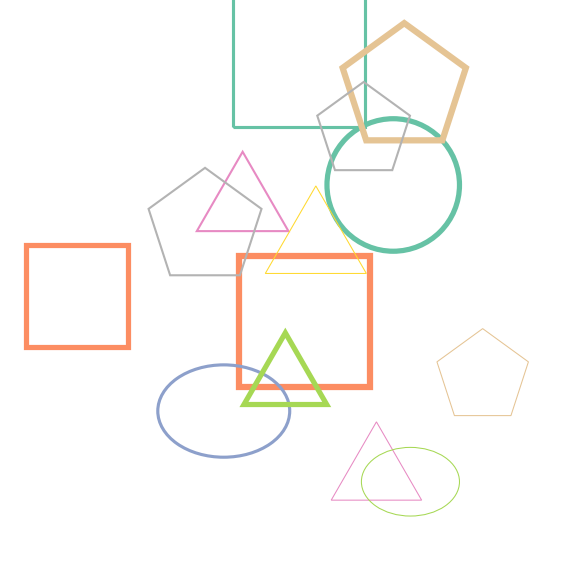[{"shape": "circle", "thickness": 2.5, "radius": 0.57, "center": [0.681, 0.679]}, {"shape": "square", "thickness": 1.5, "radius": 0.57, "center": [0.518, 0.894]}, {"shape": "square", "thickness": 2.5, "radius": 0.44, "center": [0.133, 0.486]}, {"shape": "square", "thickness": 3, "radius": 0.57, "center": [0.527, 0.442]}, {"shape": "oval", "thickness": 1.5, "radius": 0.57, "center": [0.387, 0.287]}, {"shape": "triangle", "thickness": 1, "radius": 0.46, "center": [0.42, 0.645]}, {"shape": "triangle", "thickness": 0.5, "radius": 0.45, "center": [0.652, 0.178]}, {"shape": "oval", "thickness": 0.5, "radius": 0.42, "center": [0.711, 0.165]}, {"shape": "triangle", "thickness": 2.5, "radius": 0.41, "center": [0.494, 0.34]}, {"shape": "triangle", "thickness": 0.5, "radius": 0.51, "center": [0.547, 0.576]}, {"shape": "pentagon", "thickness": 0.5, "radius": 0.42, "center": [0.836, 0.347]}, {"shape": "pentagon", "thickness": 3, "radius": 0.56, "center": [0.7, 0.847]}, {"shape": "pentagon", "thickness": 1, "radius": 0.42, "center": [0.63, 0.773]}, {"shape": "pentagon", "thickness": 1, "radius": 0.51, "center": [0.355, 0.606]}]